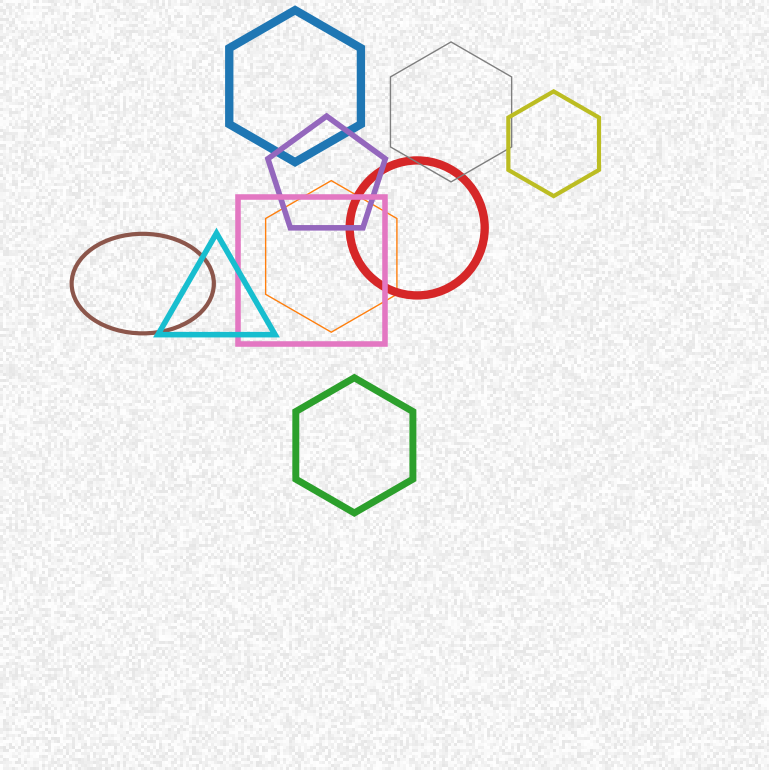[{"shape": "hexagon", "thickness": 3, "radius": 0.49, "center": [0.383, 0.888]}, {"shape": "hexagon", "thickness": 0.5, "radius": 0.49, "center": [0.43, 0.667]}, {"shape": "hexagon", "thickness": 2.5, "radius": 0.44, "center": [0.46, 0.422]}, {"shape": "circle", "thickness": 3, "radius": 0.44, "center": [0.542, 0.704]}, {"shape": "pentagon", "thickness": 2, "radius": 0.4, "center": [0.424, 0.769]}, {"shape": "oval", "thickness": 1.5, "radius": 0.46, "center": [0.185, 0.632]}, {"shape": "square", "thickness": 2, "radius": 0.48, "center": [0.404, 0.648]}, {"shape": "hexagon", "thickness": 0.5, "radius": 0.45, "center": [0.586, 0.855]}, {"shape": "hexagon", "thickness": 1.5, "radius": 0.34, "center": [0.719, 0.813]}, {"shape": "triangle", "thickness": 2, "radius": 0.44, "center": [0.281, 0.609]}]